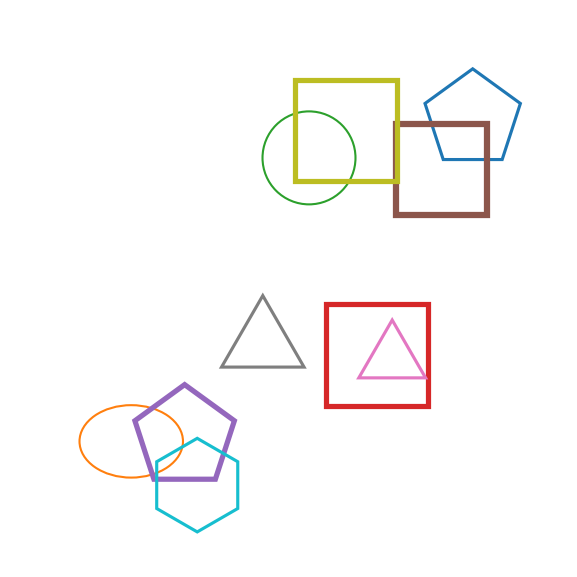[{"shape": "pentagon", "thickness": 1.5, "radius": 0.43, "center": [0.819, 0.793]}, {"shape": "oval", "thickness": 1, "radius": 0.45, "center": [0.227, 0.235]}, {"shape": "circle", "thickness": 1, "radius": 0.4, "center": [0.535, 0.726]}, {"shape": "square", "thickness": 2.5, "radius": 0.44, "center": [0.653, 0.384]}, {"shape": "pentagon", "thickness": 2.5, "radius": 0.45, "center": [0.32, 0.243]}, {"shape": "square", "thickness": 3, "radius": 0.39, "center": [0.764, 0.706]}, {"shape": "triangle", "thickness": 1.5, "radius": 0.33, "center": [0.679, 0.378]}, {"shape": "triangle", "thickness": 1.5, "radius": 0.41, "center": [0.455, 0.405]}, {"shape": "square", "thickness": 2.5, "radius": 0.44, "center": [0.599, 0.773]}, {"shape": "hexagon", "thickness": 1.5, "radius": 0.41, "center": [0.342, 0.159]}]